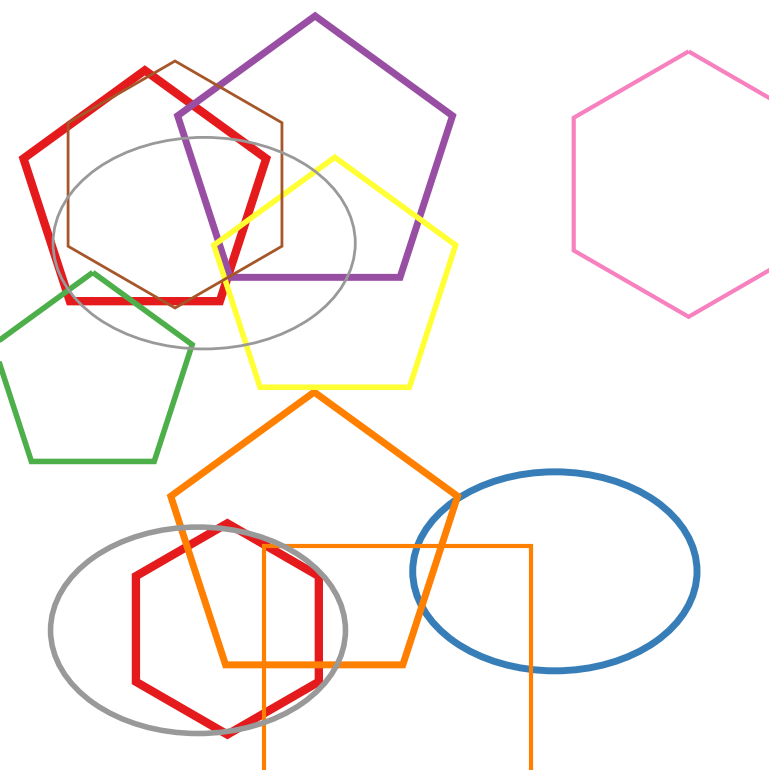[{"shape": "hexagon", "thickness": 3, "radius": 0.69, "center": [0.295, 0.183]}, {"shape": "pentagon", "thickness": 3, "radius": 0.83, "center": [0.188, 0.743]}, {"shape": "oval", "thickness": 2.5, "radius": 0.92, "center": [0.721, 0.258]}, {"shape": "pentagon", "thickness": 2, "radius": 0.68, "center": [0.121, 0.511]}, {"shape": "pentagon", "thickness": 2.5, "radius": 0.94, "center": [0.409, 0.792]}, {"shape": "square", "thickness": 1.5, "radius": 0.87, "center": [0.516, 0.117]}, {"shape": "pentagon", "thickness": 2.5, "radius": 0.98, "center": [0.408, 0.295]}, {"shape": "pentagon", "thickness": 2, "radius": 0.83, "center": [0.435, 0.631]}, {"shape": "hexagon", "thickness": 1, "radius": 0.8, "center": [0.227, 0.76]}, {"shape": "hexagon", "thickness": 1.5, "radius": 0.86, "center": [0.894, 0.761]}, {"shape": "oval", "thickness": 1, "radius": 0.98, "center": [0.265, 0.684]}, {"shape": "oval", "thickness": 2, "radius": 0.96, "center": [0.257, 0.181]}]